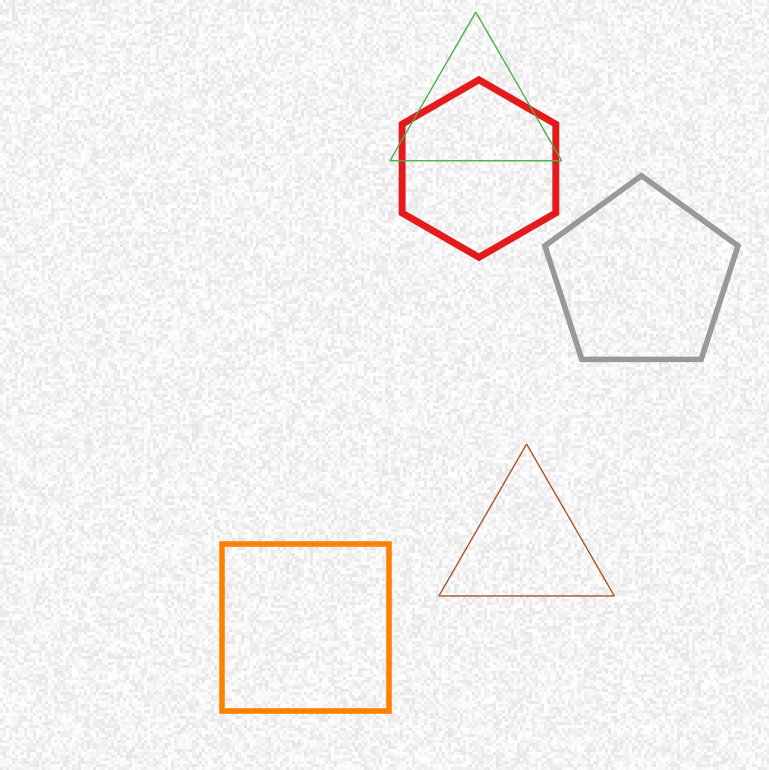[{"shape": "hexagon", "thickness": 2.5, "radius": 0.58, "center": [0.622, 0.781]}, {"shape": "triangle", "thickness": 0.5, "radius": 0.64, "center": [0.618, 0.856]}, {"shape": "square", "thickness": 2, "radius": 0.54, "center": [0.397, 0.185]}, {"shape": "triangle", "thickness": 0.5, "radius": 0.66, "center": [0.684, 0.292]}, {"shape": "pentagon", "thickness": 2, "radius": 0.66, "center": [0.833, 0.64]}]